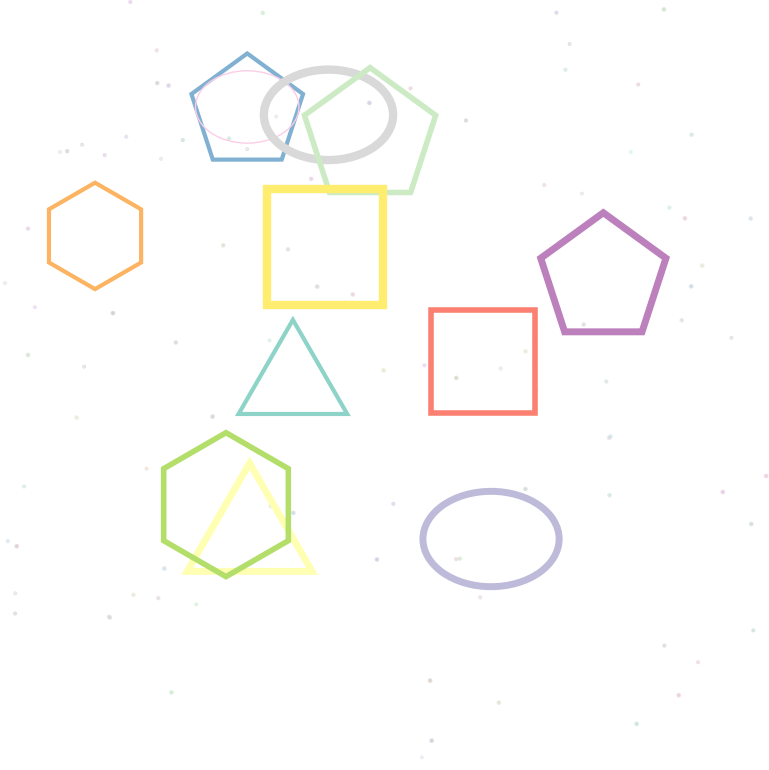[{"shape": "triangle", "thickness": 1.5, "radius": 0.41, "center": [0.38, 0.503]}, {"shape": "triangle", "thickness": 2.5, "radius": 0.47, "center": [0.324, 0.305]}, {"shape": "oval", "thickness": 2.5, "radius": 0.44, "center": [0.638, 0.3]}, {"shape": "square", "thickness": 2, "radius": 0.34, "center": [0.627, 0.53]}, {"shape": "pentagon", "thickness": 1.5, "radius": 0.38, "center": [0.321, 0.854]}, {"shape": "hexagon", "thickness": 1.5, "radius": 0.35, "center": [0.123, 0.694]}, {"shape": "hexagon", "thickness": 2, "radius": 0.47, "center": [0.294, 0.345]}, {"shape": "oval", "thickness": 0.5, "radius": 0.34, "center": [0.321, 0.861]}, {"shape": "oval", "thickness": 3, "radius": 0.42, "center": [0.427, 0.851]}, {"shape": "pentagon", "thickness": 2.5, "radius": 0.43, "center": [0.784, 0.638]}, {"shape": "pentagon", "thickness": 2, "radius": 0.45, "center": [0.481, 0.823]}, {"shape": "square", "thickness": 3, "radius": 0.38, "center": [0.422, 0.68]}]